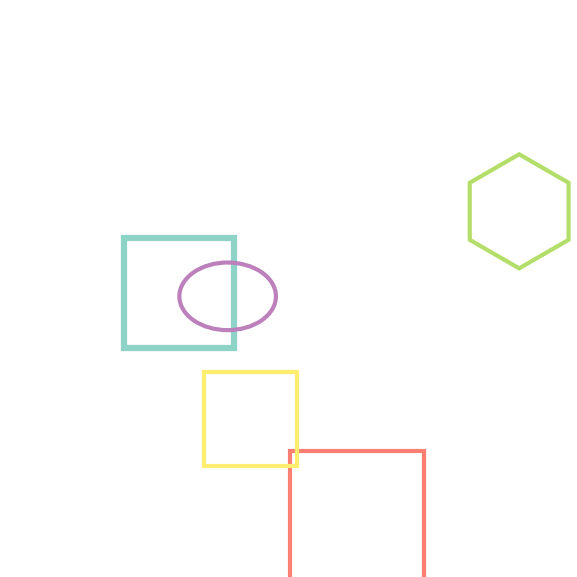[{"shape": "square", "thickness": 3, "radius": 0.48, "center": [0.31, 0.491]}, {"shape": "square", "thickness": 2, "radius": 0.58, "center": [0.618, 0.102]}, {"shape": "hexagon", "thickness": 2, "radius": 0.49, "center": [0.899, 0.633]}, {"shape": "oval", "thickness": 2, "radius": 0.42, "center": [0.394, 0.486]}, {"shape": "square", "thickness": 2, "radius": 0.4, "center": [0.434, 0.274]}]